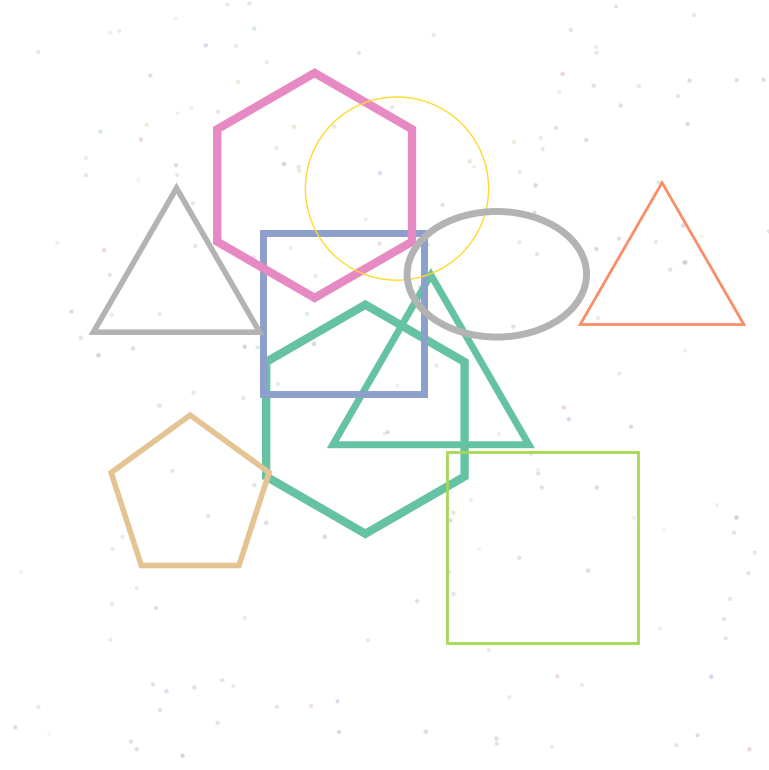[{"shape": "triangle", "thickness": 2.5, "radius": 0.74, "center": [0.56, 0.496]}, {"shape": "hexagon", "thickness": 3, "radius": 0.74, "center": [0.474, 0.456]}, {"shape": "triangle", "thickness": 1, "radius": 0.61, "center": [0.86, 0.64]}, {"shape": "square", "thickness": 2.5, "radius": 0.52, "center": [0.446, 0.593]}, {"shape": "hexagon", "thickness": 3, "radius": 0.73, "center": [0.409, 0.759]}, {"shape": "square", "thickness": 1, "radius": 0.62, "center": [0.704, 0.289]}, {"shape": "circle", "thickness": 0.5, "radius": 0.59, "center": [0.516, 0.755]}, {"shape": "pentagon", "thickness": 2, "radius": 0.54, "center": [0.247, 0.353]}, {"shape": "triangle", "thickness": 2, "radius": 0.62, "center": [0.229, 0.631]}, {"shape": "oval", "thickness": 2.5, "radius": 0.58, "center": [0.645, 0.644]}]